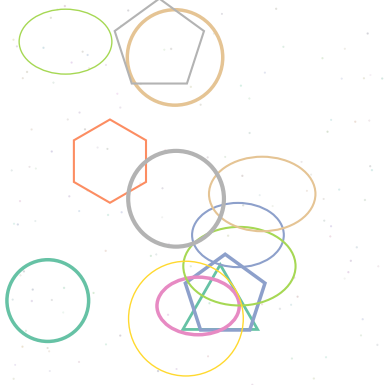[{"shape": "circle", "thickness": 2.5, "radius": 0.53, "center": [0.124, 0.219]}, {"shape": "triangle", "thickness": 2, "radius": 0.56, "center": [0.572, 0.2]}, {"shape": "hexagon", "thickness": 1.5, "radius": 0.54, "center": [0.286, 0.581]}, {"shape": "pentagon", "thickness": 2.5, "radius": 0.54, "center": [0.585, 0.231]}, {"shape": "oval", "thickness": 1.5, "radius": 0.6, "center": [0.618, 0.39]}, {"shape": "oval", "thickness": 2.5, "radius": 0.53, "center": [0.515, 0.205]}, {"shape": "oval", "thickness": 1, "radius": 0.6, "center": [0.17, 0.892]}, {"shape": "oval", "thickness": 1.5, "radius": 0.73, "center": [0.622, 0.309]}, {"shape": "circle", "thickness": 1, "radius": 0.74, "center": [0.483, 0.172]}, {"shape": "circle", "thickness": 2.5, "radius": 0.62, "center": [0.455, 0.851]}, {"shape": "oval", "thickness": 1.5, "radius": 0.69, "center": [0.681, 0.496]}, {"shape": "circle", "thickness": 3, "radius": 0.62, "center": [0.457, 0.484]}, {"shape": "pentagon", "thickness": 1.5, "radius": 0.61, "center": [0.414, 0.882]}]